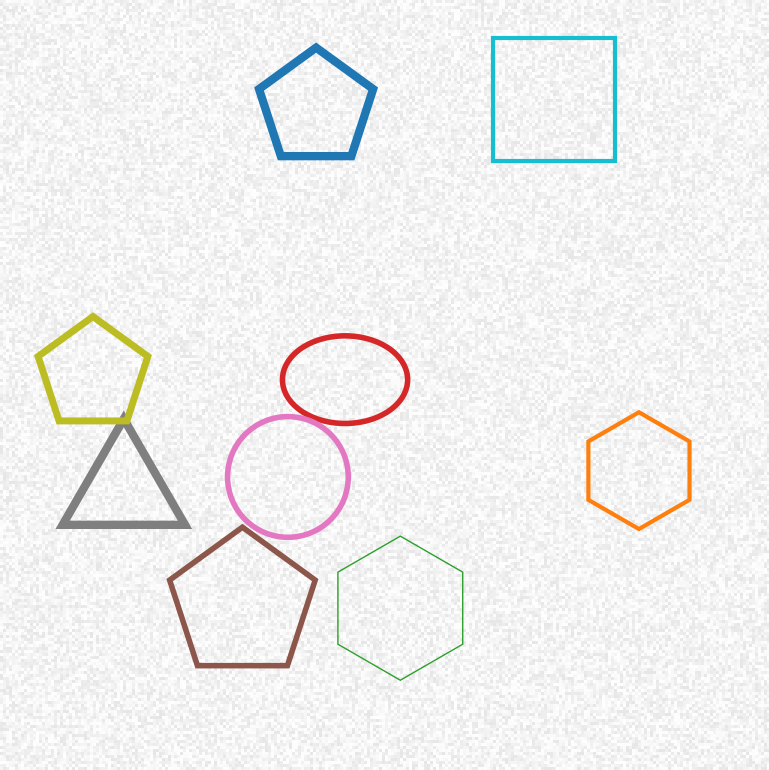[{"shape": "pentagon", "thickness": 3, "radius": 0.39, "center": [0.411, 0.86]}, {"shape": "hexagon", "thickness": 1.5, "radius": 0.38, "center": [0.83, 0.389]}, {"shape": "hexagon", "thickness": 0.5, "radius": 0.47, "center": [0.52, 0.21]}, {"shape": "oval", "thickness": 2, "radius": 0.41, "center": [0.448, 0.507]}, {"shape": "pentagon", "thickness": 2, "radius": 0.5, "center": [0.315, 0.216]}, {"shape": "circle", "thickness": 2, "radius": 0.39, "center": [0.374, 0.381]}, {"shape": "triangle", "thickness": 3, "radius": 0.46, "center": [0.161, 0.364]}, {"shape": "pentagon", "thickness": 2.5, "radius": 0.37, "center": [0.121, 0.514]}, {"shape": "square", "thickness": 1.5, "radius": 0.4, "center": [0.72, 0.87]}]